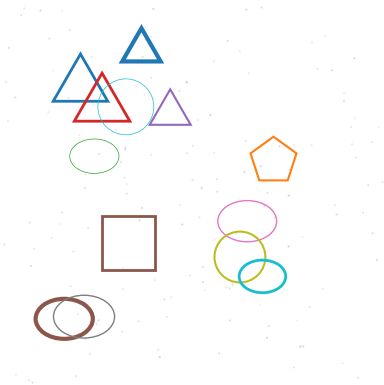[{"shape": "triangle", "thickness": 2, "radius": 0.41, "center": [0.209, 0.778]}, {"shape": "triangle", "thickness": 3, "radius": 0.29, "center": [0.367, 0.869]}, {"shape": "pentagon", "thickness": 1.5, "radius": 0.31, "center": [0.71, 0.582]}, {"shape": "oval", "thickness": 0.5, "radius": 0.32, "center": [0.245, 0.594]}, {"shape": "triangle", "thickness": 2, "radius": 0.42, "center": [0.265, 0.727]}, {"shape": "triangle", "thickness": 1.5, "radius": 0.31, "center": [0.442, 0.707]}, {"shape": "square", "thickness": 2, "radius": 0.35, "center": [0.334, 0.369]}, {"shape": "oval", "thickness": 3, "radius": 0.37, "center": [0.167, 0.172]}, {"shape": "oval", "thickness": 1, "radius": 0.38, "center": [0.642, 0.425]}, {"shape": "oval", "thickness": 1, "radius": 0.4, "center": [0.218, 0.178]}, {"shape": "circle", "thickness": 1.5, "radius": 0.33, "center": [0.623, 0.332]}, {"shape": "circle", "thickness": 0.5, "radius": 0.36, "center": [0.327, 0.722]}, {"shape": "oval", "thickness": 2, "radius": 0.3, "center": [0.682, 0.282]}]